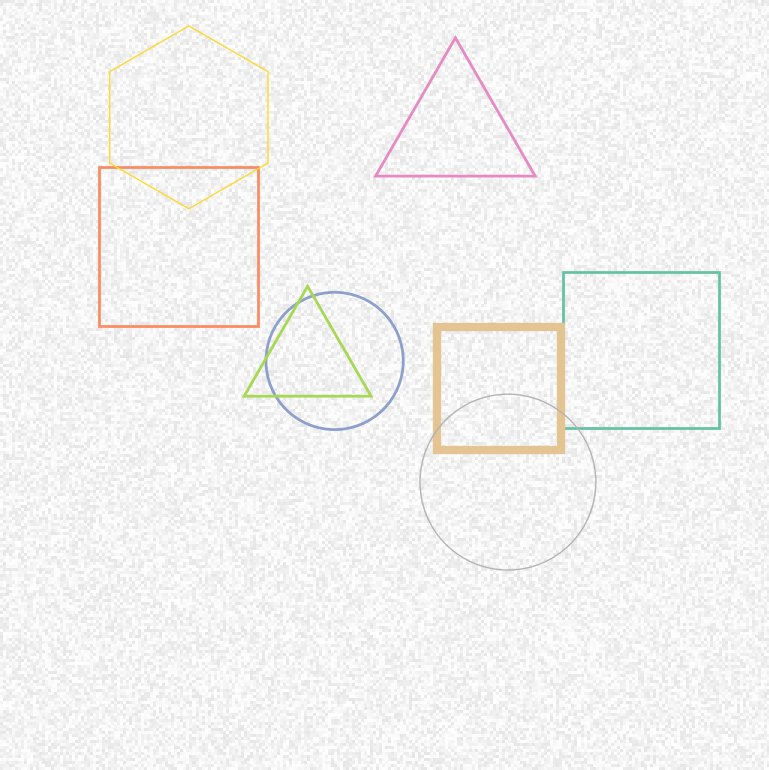[{"shape": "square", "thickness": 1, "radius": 0.51, "center": [0.832, 0.545]}, {"shape": "square", "thickness": 1, "radius": 0.51, "center": [0.232, 0.68]}, {"shape": "circle", "thickness": 1, "radius": 0.45, "center": [0.435, 0.531]}, {"shape": "triangle", "thickness": 1, "radius": 0.6, "center": [0.591, 0.831]}, {"shape": "triangle", "thickness": 1, "radius": 0.48, "center": [0.399, 0.533]}, {"shape": "hexagon", "thickness": 0.5, "radius": 0.59, "center": [0.245, 0.848]}, {"shape": "square", "thickness": 3, "radius": 0.4, "center": [0.648, 0.496]}, {"shape": "circle", "thickness": 0.5, "radius": 0.57, "center": [0.66, 0.374]}]